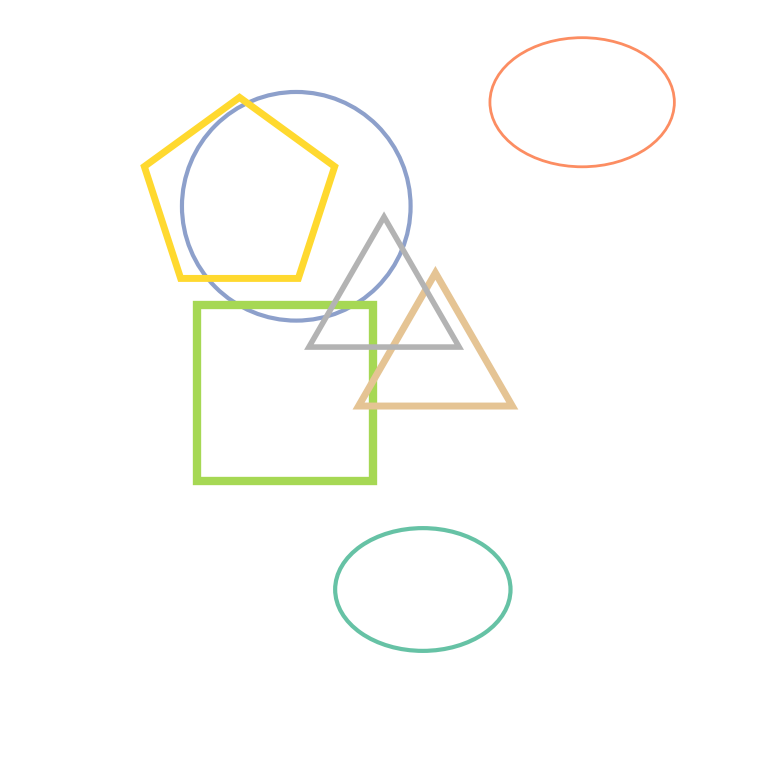[{"shape": "oval", "thickness": 1.5, "radius": 0.57, "center": [0.549, 0.234]}, {"shape": "oval", "thickness": 1, "radius": 0.6, "center": [0.756, 0.867]}, {"shape": "circle", "thickness": 1.5, "radius": 0.74, "center": [0.385, 0.732]}, {"shape": "square", "thickness": 3, "radius": 0.57, "center": [0.37, 0.49]}, {"shape": "pentagon", "thickness": 2.5, "radius": 0.65, "center": [0.311, 0.744]}, {"shape": "triangle", "thickness": 2.5, "radius": 0.58, "center": [0.565, 0.53]}, {"shape": "triangle", "thickness": 2, "radius": 0.56, "center": [0.499, 0.606]}]